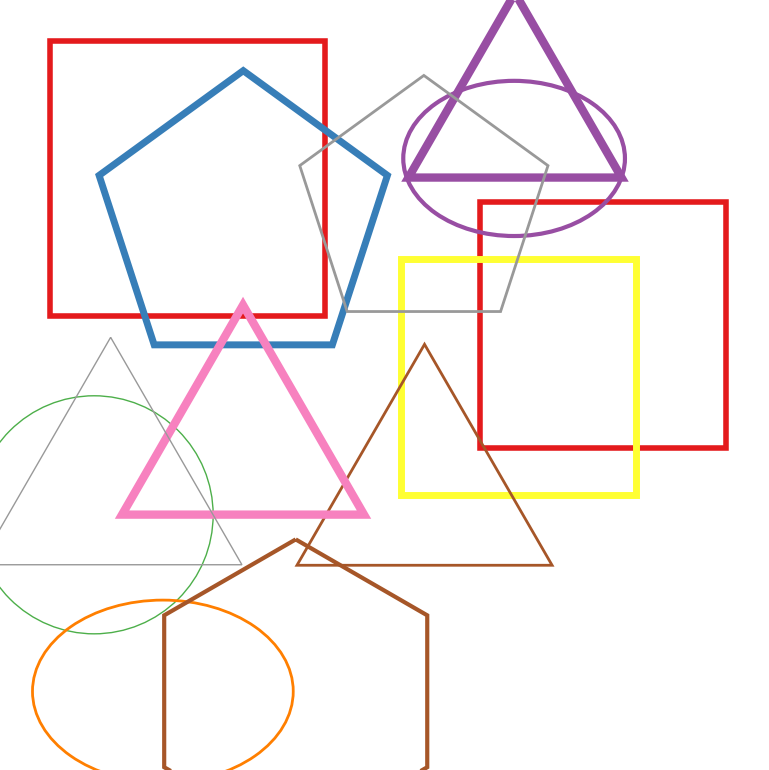[{"shape": "square", "thickness": 2, "radius": 0.89, "center": [0.243, 0.768]}, {"shape": "square", "thickness": 2, "radius": 0.8, "center": [0.783, 0.578]}, {"shape": "pentagon", "thickness": 2.5, "radius": 0.98, "center": [0.316, 0.711]}, {"shape": "circle", "thickness": 0.5, "radius": 0.77, "center": [0.122, 0.331]}, {"shape": "triangle", "thickness": 3, "radius": 0.8, "center": [0.669, 0.849]}, {"shape": "oval", "thickness": 1.5, "radius": 0.72, "center": [0.668, 0.794]}, {"shape": "oval", "thickness": 1, "radius": 0.85, "center": [0.212, 0.102]}, {"shape": "square", "thickness": 2.5, "radius": 0.77, "center": [0.673, 0.51]}, {"shape": "triangle", "thickness": 1, "radius": 0.96, "center": [0.551, 0.362]}, {"shape": "hexagon", "thickness": 1.5, "radius": 0.99, "center": [0.384, 0.102]}, {"shape": "triangle", "thickness": 3, "radius": 0.91, "center": [0.316, 0.422]}, {"shape": "pentagon", "thickness": 1, "radius": 0.85, "center": [0.55, 0.733]}, {"shape": "triangle", "thickness": 0.5, "radius": 0.98, "center": [0.144, 0.365]}]